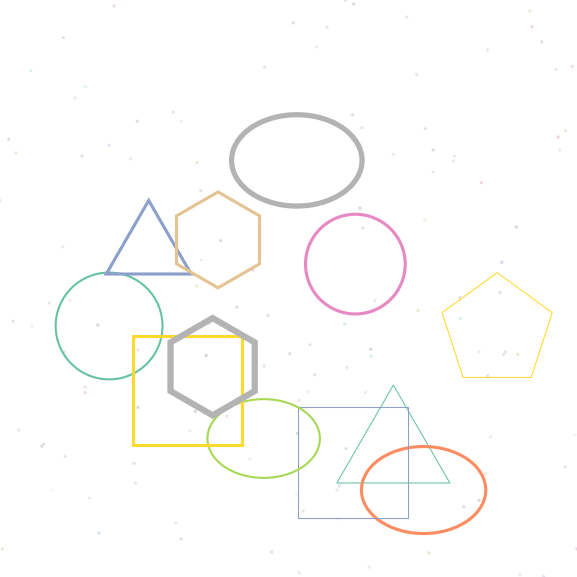[{"shape": "circle", "thickness": 1, "radius": 0.46, "center": [0.189, 0.435]}, {"shape": "triangle", "thickness": 0.5, "radius": 0.57, "center": [0.681, 0.219]}, {"shape": "oval", "thickness": 1.5, "radius": 0.54, "center": [0.733, 0.151]}, {"shape": "square", "thickness": 0.5, "radius": 0.48, "center": [0.611, 0.198]}, {"shape": "triangle", "thickness": 1.5, "radius": 0.42, "center": [0.257, 0.567]}, {"shape": "circle", "thickness": 1.5, "radius": 0.43, "center": [0.615, 0.542]}, {"shape": "oval", "thickness": 1, "radius": 0.49, "center": [0.457, 0.24]}, {"shape": "square", "thickness": 1.5, "radius": 0.47, "center": [0.325, 0.323]}, {"shape": "pentagon", "thickness": 0.5, "radius": 0.5, "center": [0.861, 0.427]}, {"shape": "hexagon", "thickness": 1.5, "radius": 0.42, "center": [0.378, 0.584]}, {"shape": "oval", "thickness": 2.5, "radius": 0.56, "center": [0.514, 0.721]}, {"shape": "hexagon", "thickness": 3, "radius": 0.42, "center": [0.368, 0.364]}]